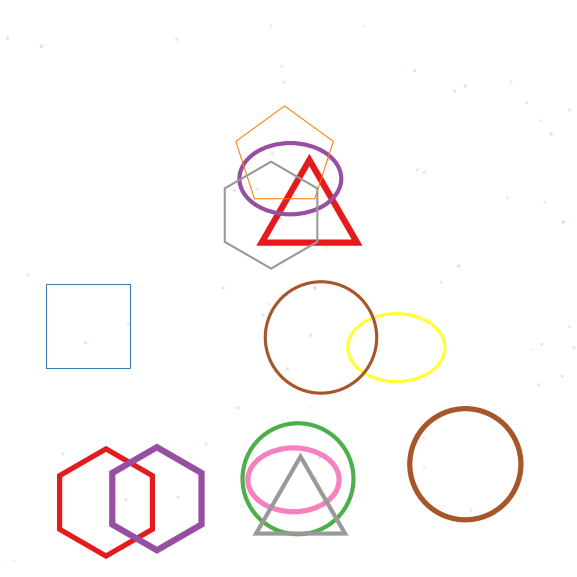[{"shape": "hexagon", "thickness": 2.5, "radius": 0.46, "center": [0.184, 0.129]}, {"shape": "triangle", "thickness": 3, "radius": 0.48, "center": [0.536, 0.627]}, {"shape": "square", "thickness": 0.5, "radius": 0.36, "center": [0.152, 0.435]}, {"shape": "circle", "thickness": 2, "radius": 0.48, "center": [0.516, 0.17]}, {"shape": "oval", "thickness": 2, "radius": 0.44, "center": [0.503, 0.69]}, {"shape": "hexagon", "thickness": 3, "radius": 0.45, "center": [0.272, 0.136]}, {"shape": "pentagon", "thickness": 0.5, "radius": 0.44, "center": [0.493, 0.727]}, {"shape": "oval", "thickness": 1.5, "radius": 0.42, "center": [0.686, 0.397]}, {"shape": "circle", "thickness": 2.5, "radius": 0.48, "center": [0.806, 0.195]}, {"shape": "circle", "thickness": 1.5, "radius": 0.48, "center": [0.556, 0.415]}, {"shape": "oval", "thickness": 2.5, "radius": 0.39, "center": [0.508, 0.168]}, {"shape": "triangle", "thickness": 2, "radius": 0.44, "center": [0.52, 0.12]}, {"shape": "hexagon", "thickness": 1, "radius": 0.46, "center": [0.469, 0.627]}]